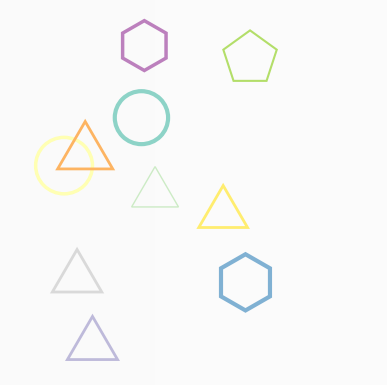[{"shape": "circle", "thickness": 3, "radius": 0.34, "center": [0.365, 0.694]}, {"shape": "circle", "thickness": 2.5, "radius": 0.37, "center": [0.165, 0.57]}, {"shape": "triangle", "thickness": 2, "radius": 0.37, "center": [0.239, 0.103]}, {"shape": "hexagon", "thickness": 3, "radius": 0.36, "center": [0.634, 0.267]}, {"shape": "triangle", "thickness": 2, "radius": 0.41, "center": [0.22, 0.602]}, {"shape": "pentagon", "thickness": 1.5, "radius": 0.36, "center": [0.645, 0.849]}, {"shape": "triangle", "thickness": 2, "radius": 0.37, "center": [0.199, 0.278]}, {"shape": "hexagon", "thickness": 2.5, "radius": 0.32, "center": [0.372, 0.882]}, {"shape": "triangle", "thickness": 1, "radius": 0.35, "center": [0.4, 0.497]}, {"shape": "triangle", "thickness": 2, "radius": 0.36, "center": [0.576, 0.445]}]